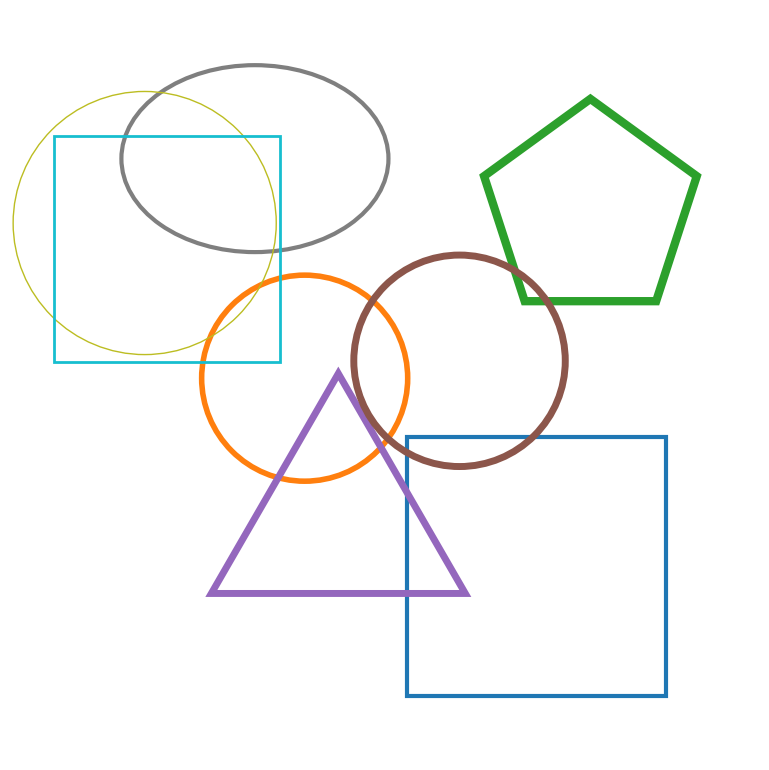[{"shape": "square", "thickness": 1.5, "radius": 0.84, "center": [0.697, 0.264]}, {"shape": "circle", "thickness": 2, "radius": 0.67, "center": [0.396, 0.509]}, {"shape": "pentagon", "thickness": 3, "radius": 0.73, "center": [0.767, 0.726]}, {"shape": "triangle", "thickness": 2.5, "radius": 0.95, "center": [0.439, 0.324]}, {"shape": "circle", "thickness": 2.5, "radius": 0.69, "center": [0.597, 0.531]}, {"shape": "oval", "thickness": 1.5, "radius": 0.87, "center": [0.331, 0.794]}, {"shape": "circle", "thickness": 0.5, "radius": 0.85, "center": [0.188, 0.71]}, {"shape": "square", "thickness": 1, "radius": 0.73, "center": [0.217, 0.677]}]